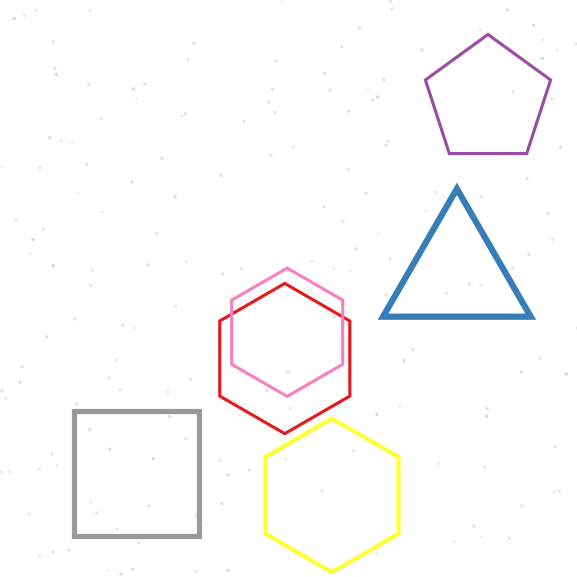[{"shape": "hexagon", "thickness": 1.5, "radius": 0.65, "center": [0.493, 0.378]}, {"shape": "triangle", "thickness": 3, "radius": 0.74, "center": [0.791, 0.525]}, {"shape": "pentagon", "thickness": 1.5, "radius": 0.57, "center": [0.845, 0.825]}, {"shape": "hexagon", "thickness": 2, "radius": 0.66, "center": [0.575, 0.141]}, {"shape": "hexagon", "thickness": 1.5, "radius": 0.56, "center": [0.497, 0.424]}, {"shape": "square", "thickness": 2.5, "radius": 0.54, "center": [0.236, 0.18]}]